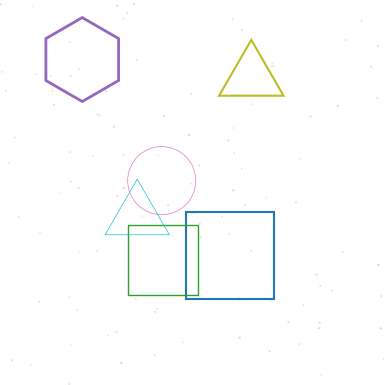[{"shape": "square", "thickness": 1.5, "radius": 0.57, "center": [0.597, 0.337]}, {"shape": "square", "thickness": 1, "radius": 0.45, "center": [0.424, 0.324]}, {"shape": "hexagon", "thickness": 2, "radius": 0.54, "center": [0.214, 0.845]}, {"shape": "circle", "thickness": 0.5, "radius": 0.44, "center": [0.42, 0.531]}, {"shape": "triangle", "thickness": 1.5, "radius": 0.48, "center": [0.653, 0.8]}, {"shape": "triangle", "thickness": 0.5, "radius": 0.48, "center": [0.356, 0.438]}]